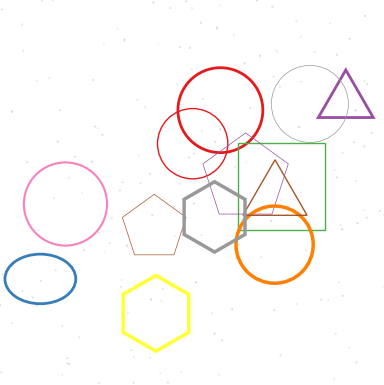[{"shape": "circle", "thickness": 2, "radius": 0.55, "center": [0.572, 0.714]}, {"shape": "circle", "thickness": 1, "radius": 0.46, "center": [0.5, 0.627]}, {"shape": "oval", "thickness": 2, "radius": 0.46, "center": [0.105, 0.275]}, {"shape": "square", "thickness": 1, "radius": 0.56, "center": [0.731, 0.515]}, {"shape": "pentagon", "thickness": 0.5, "radius": 0.58, "center": [0.638, 0.538]}, {"shape": "triangle", "thickness": 2, "radius": 0.41, "center": [0.898, 0.736]}, {"shape": "circle", "thickness": 2.5, "radius": 0.5, "center": [0.713, 0.365]}, {"shape": "hexagon", "thickness": 2.5, "radius": 0.49, "center": [0.405, 0.186]}, {"shape": "triangle", "thickness": 1, "radius": 0.48, "center": [0.714, 0.489]}, {"shape": "pentagon", "thickness": 0.5, "radius": 0.43, "center": [0.401, 0.408]}, {"shape": "circle", "thickness": 1.5, "radius": 0.54, "center": [0.17, 0.47]}, {"shape": "hexagon", "thickness": 2.5, "radius": 0.46, "center": [0.557, 0.437]}, {"shape": "circle", "thickness": 0.5, "radius": 0.5, "center": [0.805, 0.73]}]